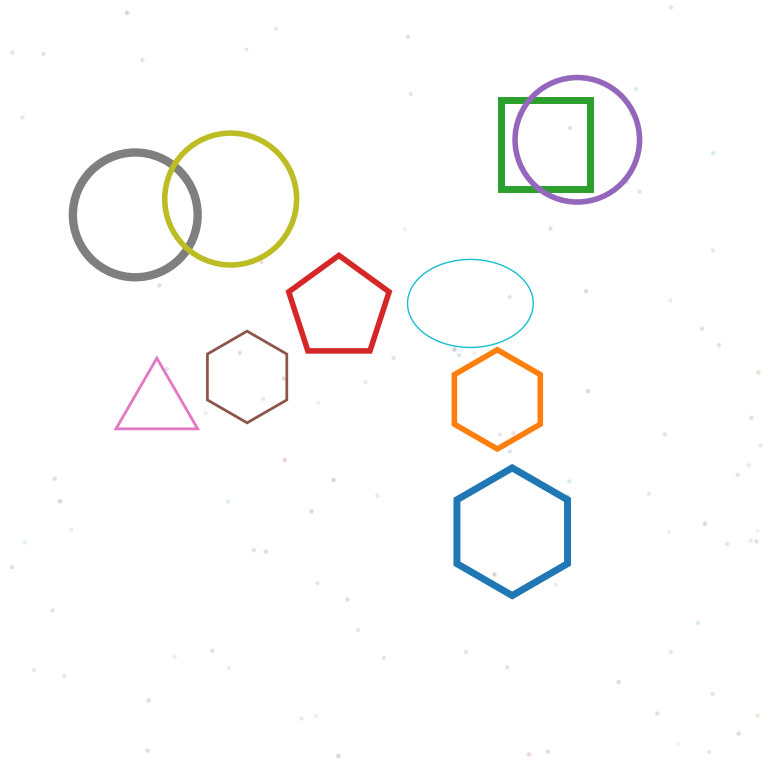[{"shape": "hexagon", "thickness": 2.5, "radius": 0.41, "center": [0.665, 0.309]}, {"shape": "hexagon", "thickness": 2, "radius": 0.32, "center": [0.646, 0.481]}, {"shape": "square", "thickness": 2.5, "radius": 0.29, "center": [0.708, 0.812]}, {"shape": "pentagon", "thickness": 2, "radius": 0.34, "center": [0.44, 0.6]}, {"shape": "circle", "thickness": 2, "radius": 0.4, "center": [0.75, 0.818]}, {"shape": "hexagon", "thickness": 1, "radius": 0.3, "center": [0.321, 0.51]}, {"shape": "triangle", "thickness": 1, "radius": 0.31, "center": [0.204, 0.474]}, {"shape": "circle", "thickness": 3, "radius": 0.41, "center": [0.176, 0.721]}, {"shape": "circle", "thickness": 2, "radius": 0.43, "center": [0.3, 0.742]}, {"shape": "oval", "thickness": 0.5, "radius": 0.41, "center": [0.611, 0.606]}]